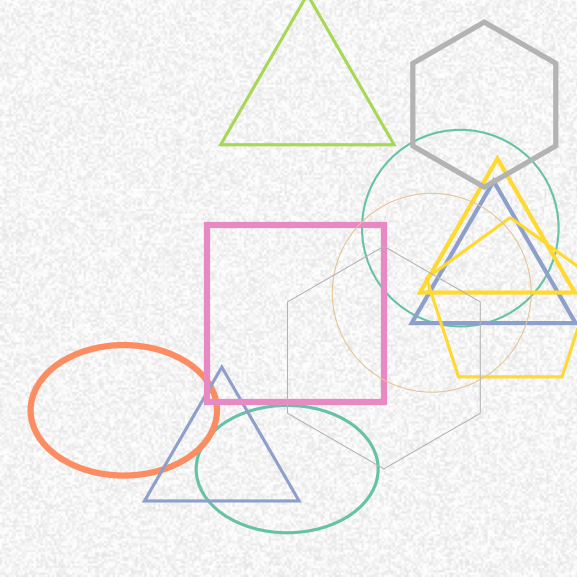[{"shape": "oval", "thickness": 1.5, "radius": 0.79, "center": [0.497, 0.187]}, {"shape": "circle", "thickness": 1, "radius": 0.85, "center": [0.797, 0.604]}, {"shape": "oval", "thickness": 3, "radius": 0.81, "center": [0.214, 0.289]}, {"shape": "triangle", "thickness": 2, "radius": 0.82, "center": [0.855, 0.522]}, {"shape": "triangle", "thickness": 1.5, "radius": 0.77, "center": [0.384, 0.209]}, {"shape": "square", "thickness": 3, "radius": 0.76, "center": [0.511, 0.456]}, {"shape": "triangle", "thickness": 1.5, "radius": 0.87, "center": [0.532, 0.835]}, {"shape": "pentagon", "thickness": 1.5, "radius": 0.76, "center": [0.884, 0.47]}, {"shape": "triangle", "thickness": 2, "radius": 0.77, "center": [0.861, 0.57]}, {"shape": "circle", "thickness": 0.5, "radius": 0.86, "center": [0.748, 0.492]}, {"shape": "hexagon", "thickness": 2.5, "radius": 0.71, "center": [0.839, 0.818]}, {"shape": "hexagon", "thickness": 0.5, "radius": 0.96, "center": [0.665, 0.38]}]